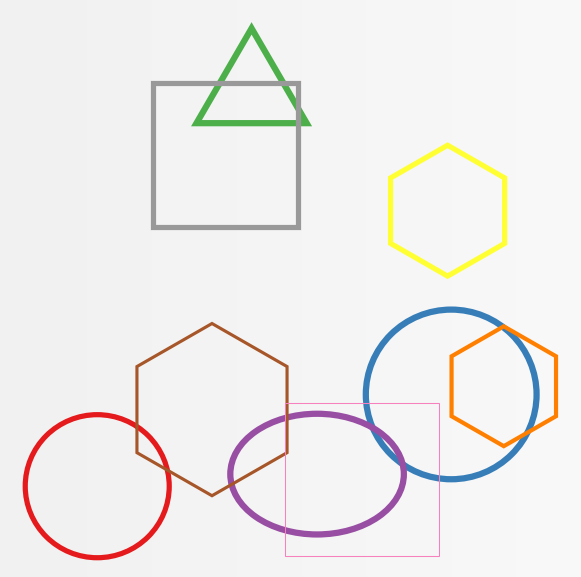[{"shape": "circle", "thickness": 2.5, "radius": 0.62, "center": [0.167, 0.157]}, {"shape": "circle", "thickness": 3, "radius": 0.73, "center": [0.776, 0.316]}, {"shape": "triangle", "thickness": 3, "radius": 0.55, "center": [0.433, 0.841]}, {"shape": "oval", "thickness": 3, "radius": 0.75, "center": [0.546, 0.178]}, {"shape": "hexagon", "thickness": 2, "radius": 0.52, "center": [0.867, 0.33]}, {"shape": "hexagon", "thickness": 2.5, "radius": 0.57, "center": [0.77, 0.634]}, {"shape": "hexagon", "thickness": 1.5, "radius": 0.75, "center": [0.365, 0.29]}, {"shape": "square", "thickness": 0.5, "radius": 0.66, "center": [0.623, 0.17]}, {"shape": "square", "thickness": 2.5, "radius": 0.63, "center": [0.388, 0.731]}]